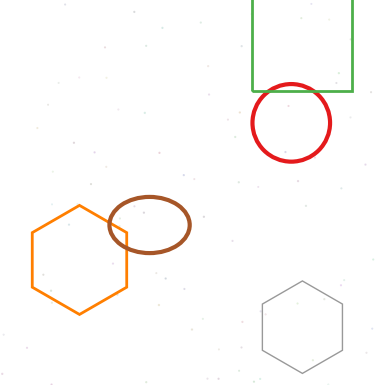[{"shape": "circle", "thickness": 3, "radius": 0.5, "center": [0.757, 0.681]}, {"shape": "square", "thickness": 2, "radius": 0.65, "center": [0.784, 0.894]}, {"shape": "hexagon", "thickness": 2, "radius": 0.71, "center": [0.206, 0.325]}, {"shape": "oval", "thickness": 3, "radius": 0.52, "center": [0.389, 0.416]}, {"shape": "hexagon", "thickness": 1, "radius": 0.6, "center": [0.785, 0.15]}]